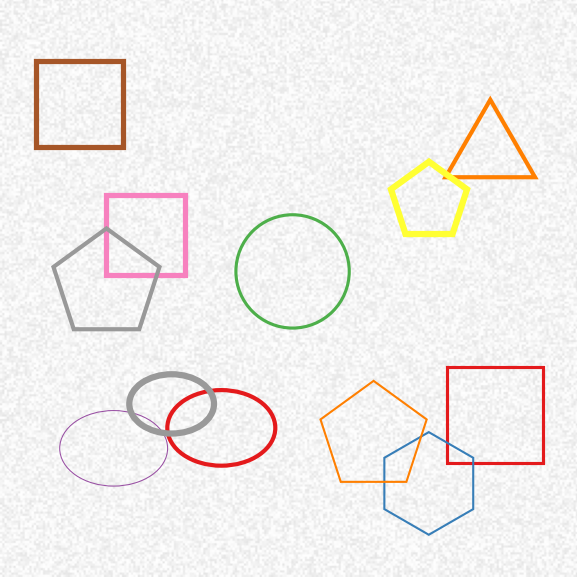[{"shape": "oval", "thickness": 2, "radius": 0.47, "center": [0.383, 0.258]}, {"shape": "square", "thickness": 1.5, "radius": 0.42, "center": [0.857, 0.28]}, {"shape": "hexagon", "thickness": 1, "radius": 0.44, "center": [0.742, 0.162]}, {"shape": "circle", "thickness": 1.5, "radius": 0.49, "center": [0.507, 0.529]}, {"shape": "oval", "thickness": 0.5, "radius": 0.47, "center": [0.197, 0.223]}, {"shape": "pentagon", "thickness": 1, "radius": 0.48, "center": [0.647, 0.243]}, {"shape": "triangle", "thickness": 2, "radius": 0.45, "center": [0.849, 0.737]}, {"shape": "pentagon", "thickness": 3, "radius": 0.35, "center": [0.743, 0.65]}, {"shape": "square", "thickness": 2.5, "radius": 0.37, "center": [0.138, 0.819]}, {"shape": "square", "thickness": 2.5, "radius": 0.35, "center": [0.252, 0.593]}, {"shape": "pentagon", "thickness": 2, "radius": 0.48, "center": [0.184, 0.507]}, {"shape": "oval", "thickness": 3, "radius": 0.37, "center": [0.297, 0.3]}]